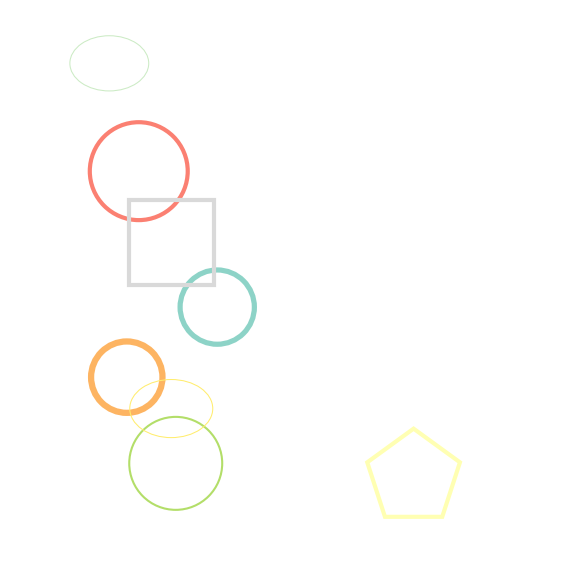[{"shape": "circle", "thickness": 2.5, "radius": 0.32, "center": [0.376, 0.467]}, {"shape": "pentagon", "thickness": 2, "radius": 0.42, "center": [0.716, 0.172]}, {"shape": "circle", "thickness": 2, "radius": 0.42, "center": [0.24, 0.703]}, {"shape": "circle", "thickness": 3, "radius": 0.31, "center": [0.22, 0.346]}, {"shape": "circle", "thickness": 1, "radius": 0.4, "center": [0.304, 0.197]}, {"shape": "square", "thickness": 2, "radius": 0.37, "center": [0.297, 0.58]}, {"shape": "oval", "thickness": 0.5, "radius": 0.34, "center": [0.189, 0.889]}, {"shape": "oval", "thickness": 0.5, "radius": 0.36, "center": [0.297, 0.292]}]